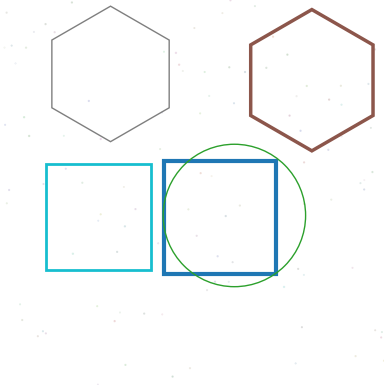[{"shape": "square", "thickness": 3, "radius": 0.73, "center": [0.572, 0.435]}, {"shape": "circle", "thickness": 1, "radius": 0.92, "center": [0.609, 0.44]}, {"shape": "hexagon", "thickness": 2.5, "radius": 0.92, "center": [0.81, 0.792]}, {"shape": "hexagon", "thickness": 1, "radius": 0.88, "center": [0.287, 0.808]}, {"shape": "square", "thickness": 2, "radius": 0.69, "center": [0.256, 0.436]}]